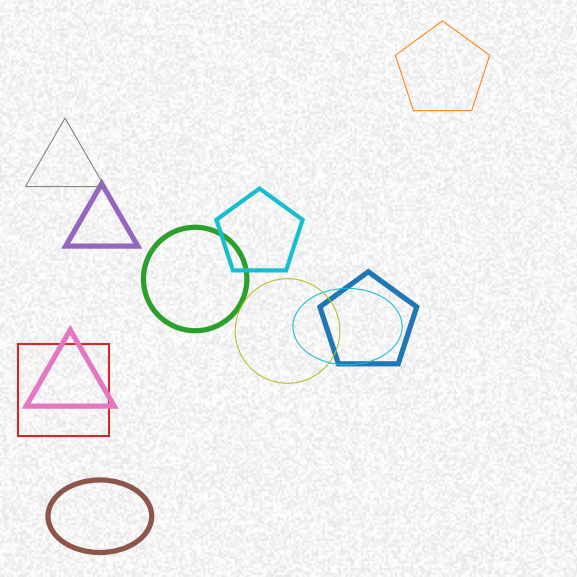[{"shape": "pentagon", "thickness": 2.5, "radius": 0.44, "center": [0.638, 0.44]}, {"shape": "pentagon", "thickness": 0.5, "radius": 0.43, "center": [0.766, 0.877]}, {"shape": "circle", "thickness": 2.5, "radius": 0.45, "center": [0.338, 0.516]}, {"shape": "square", "thickness": 1, "radius": 0.4, "center": [0.11, 0.323]}, {"shape": "triangle", "thickness": 2.5, "radius": 0.36, "center": [0.176, 0.609]}, {"shape": "oval", "thickness": 2.5, "radius": 0.45, "center": [0.173, 0.105]}, {"shape": "triangle", "thickness": 2.5, "radius": 0.44, "center": [0.122, 0.34]}, {"shape": "triangle", "thickness": 0.5, "radius": 0.4, "center": [0.113, 0.716]}, {"shape": "circle", "thickness": 0.5, "radius": 0.45, "center": [0.498, 0.426]}, {"shape": "oval", "thickness": 0.5, "radius": 0.47, "center": [0.602, 0.434]}, {"shape": "pentagon", "thickness": 2, "radius": 0.39, "center": [0.449, 0.594]}]